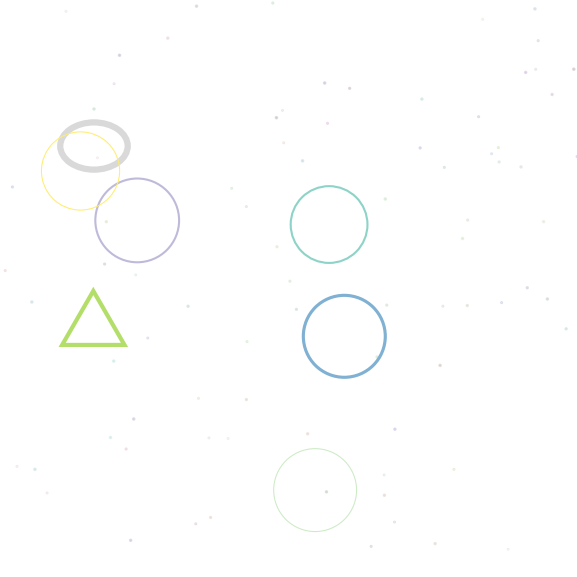[{"shape": "circle", "thickness": 1, "radius": 0.33, "center": [0.57, 0.61]}, {"shape": "circle", "thickness": 1, "radius": 0.36, "center": [0.238, 0.617]}, {"shape": "circle", "thickness": 1.5, "radius": 0.35, "center": [0.596, 0.417]}, {"shape": "triangle", "thickness": 2, "radius": 0.31, "center": [0.162, 0.433]}, {"shape": "oval", "thickness": 3, "radius": 0.29, "center": [0.163, 0.746]}, {"shape": "circle", "thickness": 0.5, "radius": 0.36, "center": [0.546, 0.15]}, {"shape": "circle", "thickness": 0.5, "radius": 0.34, "center": [0.139, 0.703]}]